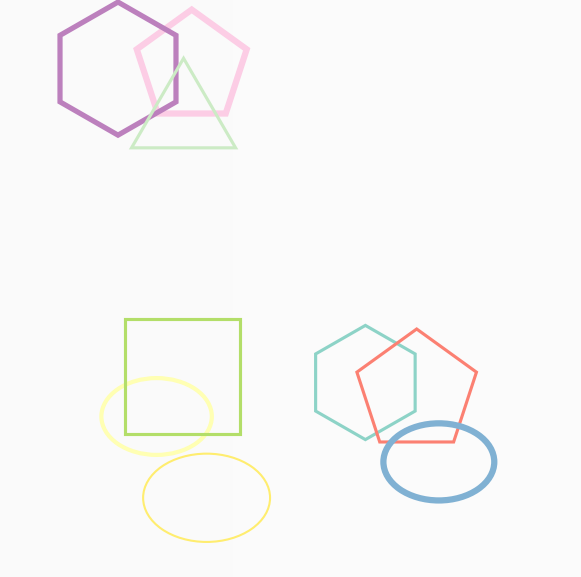[{"shape": "hexagon", "thickness": 1.5, "radius": 0.49, "center": [0.629, 0.337]}, {"shape": "oval", "thickness": 2, "radius": 0.48, "center": [0.269, 0.278]}, {"shape": "pentagon", "thickness": 1.5, "radius": 0.54, "center": [0.717, 0.321]}, {"shape": "oval", "thickness": 3, "radius": 0.48, "center": [0.755, 0.199]}, {"shape": "square", "thickness": 1.5, "radius": 0.5, "center": [0.314, 0.347]}, {"shape": "pentagon", "thickness": 3, "radius": 0.5, "center": [0.33, 0.883]}, {"shape": "hexagon", "thickness": 2.5, "radius": 0.58, "center": [0.203, 0.88]}, {"shape": "triangle", "thickness": 1.5, "radius": 0.52, "center": [0.316, 0.795]}, {"shape": "oval", "thickness": 1, "radius": 0.55, "center": [0.355, 0.137]}]